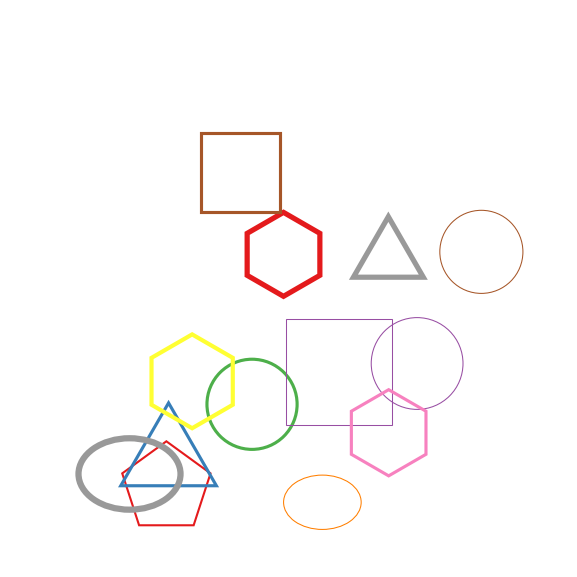[{"shape": "hexagon", "thickness": 2.5, "radius": 0.36, "center": [0.491, 0.559]}, {"shape": "pentagon", "thickness": 1, "radius": 0.4, "center": [0.288, 0.155]}, {"shape": "triangle", "thickness": 1.5, "radius": 0.48, "center": [0.292, 0.206]}, {"shape": "circle", "thickness": 1.5, "radius": 0.39, "center": [0.436, 0.299]}, {"shape": "square", "thickness": 0.5, "radius": 0.46, "center": [0.588, 0.356]}, {"shape": "circle", "thickness": 0.5, "radius": 0.4, "center": [0.722, 0.37]}, {"shape": "oval", "thickness": 0.5, "radius": 0.34, "center": [0.558, 0.129]}, {"shape": "hexagon", "thickness": 2, "radius": 0.41, "center": [0.333, 0.339]}, {"shape": "circle", "thickness": 0.5, "radius": 0.36, "center": [0.834, 0.563]}, {"shape": "square", "thickness": 1.5, "radius": 0.34, "center": [0.416, 0.7]}, {"shape": "hexagon", "thickness": 1.5, "radius": 0.37, "center": [0.673, 0.25]}, {"shape": "triangle", "thickness": 2.5, "radius": 0.35, "center": [0.672, 0.554]}, {"shape": "oval", "thickness": 3, "radius": 0.44, "center": [0.224, 0.178]}]